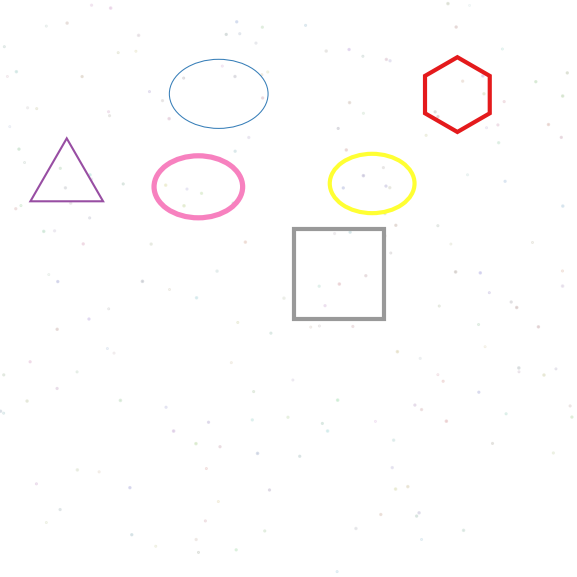[{"shape": "hexagon", "thickness": 2, "radius": 0.32, "center": [0.792, 0.835]}, {"shape": "oval", "thickness": 0.5, "radius": 0.43, "center": [0.379, 0.837]}, {"shape": "triangle", "thickness": 1, "radius": 0.36, "center": [0.116, 0.687]}, {"shape": "oval", "thickness": 2, "radius": 0.37, "center": [0.644, 0.681]}, {"shape": "oval", "thickness": 2.5, "radius": 0.38, "center": [0.343, 0.676]}, {"shape": "square", "thickness": 2, "radius": 0.39, "center": [0.586, 0.525]}]